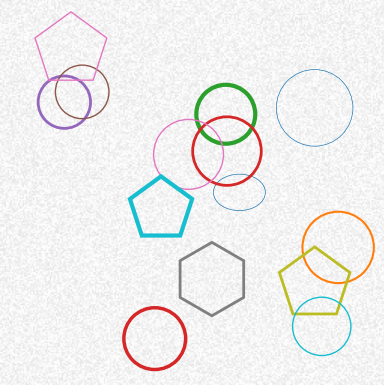[{"shape": "circle", "thickness": 0.5, "radius": 0.5, "center": [0.817, 0.72]}, {"shape": "oval", "thickness": 0.5, "radius": 0.34, "center": [0.622, 0.5]}, {"shape": "circle", "thickness": 1.5, "radius": 0.46, "center": [0.878, 0.357]}, {"shape": "circle", "thickness": 3, "radius": 0.38, "center": [0.586, 0.703]}, {"shape": "circle", "thickness": 2, "radius": 0.45, "center": [0.59, 0.608]}, {"shape": "circle", "thickness": 2.5, "radius": 0.4, "center": [0.402, 0.12]}, {"shape": "circle", "thickness": 2, "radius": 0.34, "center": [0.167, 0.735]}, {"shape": "circle", "thickness": 1, "radius": 0.35, "center": [0.213, 0.761]}, {"shape": "pentagon", "thickness": 1, "radius": 0.49, "center": [0.184, 0.871]}, {"shape": "circle", "thickness": 1, "radius": 0.45, "center": [0.49, 0.599]}, {"shape": "hexagon", "thickness": 2, "radius": 0.48, "center": [0.55, 0.275]}, {"shape": "pentagon", "thickness": 2, "radius": 0.48, "center": [0.817, 0.262]}, {"shape": "circle", "thickness": 1, "radius": 0.38, "center": [0.836, 0.152]}, {"shape": "pentagon", "thickness": 3, "radius": 0.42, "center": [0.418, 0.457]}]